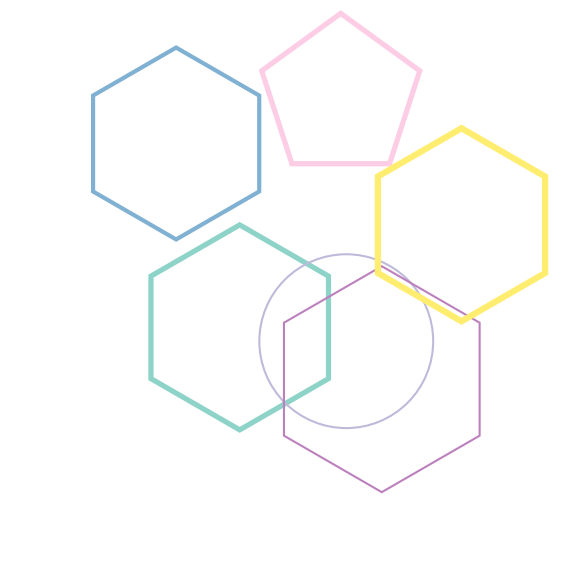[{"shape": "hexagon", "thickness": 2.5, "radius": 0.89, "center": [0.415, 0.432]}, {"shape": "circle", "thickness": 1, "radius": 0.75, "center": [0.6, 0.408]}, {"shape": "hexagon", "thickness": 2, "radius": 0.83, "center": [0.305, 0.751]}, {"shape": "pentagon", "thickness": 2.5, "radius": 0.72, "center": [0.59, 0.832]}, {"shape": "hexagon", "thickness": 1, "radius": 0.98, "center": [0.661, 0.343]}, {"shape": "hexagon", "thickness": 3, "radius": 0.84, "center": [0.799, 0.61]}]